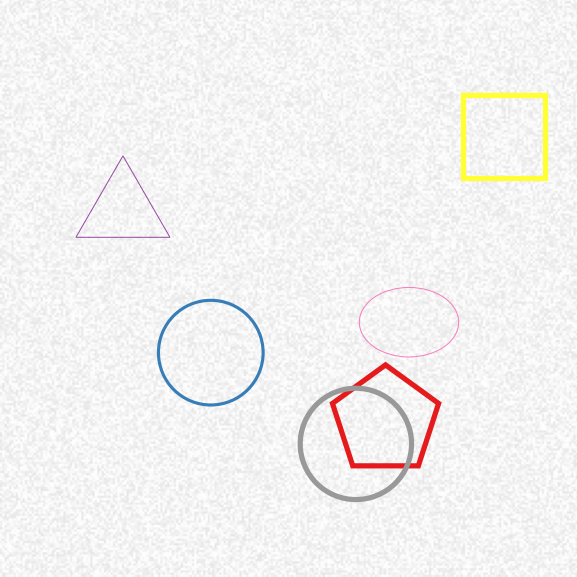[{"shape": "pentagon", "thickness": 2.5, "radius": 0.48, "center": [0.668, 0.271]}, {"shape": "circle", "thickness": 1.5, "radius": 0.45, "center": [0.365, 0.388]}, {"shape": "triangle", "thickness": 0.5, "radius": 0.47, "center": [0.213, 0.635]}, {"shape": "square", "thickness": 2.5, "radius": 0.36, "center": [0.873, 0.763]}, {"shape": "oval", "thickness": 0.5, "radius": 0.43, "center": [0.708, 0.441]}, {"shape": "circle", "thickness": 2.5, "radius": 0.48, "center": [0.616, 0.23]}]